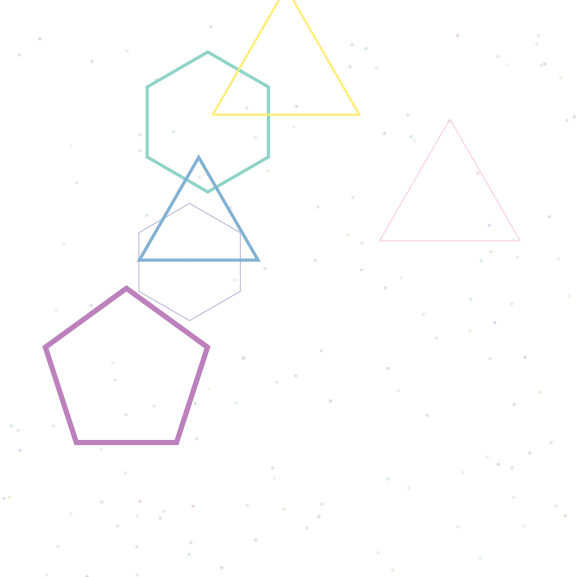[{"shape": "hexagon", "thickness": 1.5, "radius": 0.61, "center": [0.36, 0.788]}, {"shape": "hexagon", "thickness": 0.5, "radius": 0.51, "center": [0.328, 0.545]}, {"shape": "triangle", "thickness": 1.5, "radius": 0.59, "center": [0.344, 0.608]}, {"shape": "triangle", "thickness": 0.5, "radius": 0.7, "center": [0.779, 0.652]}, {"shape": "pentagon", "thickness": 2.5, "radius": 0.74, "center": [0.219, 0.352]}, {"shape": "triangle", "thickness": 1, "radius": 0.73, "center": [0.495, 0.874]}]